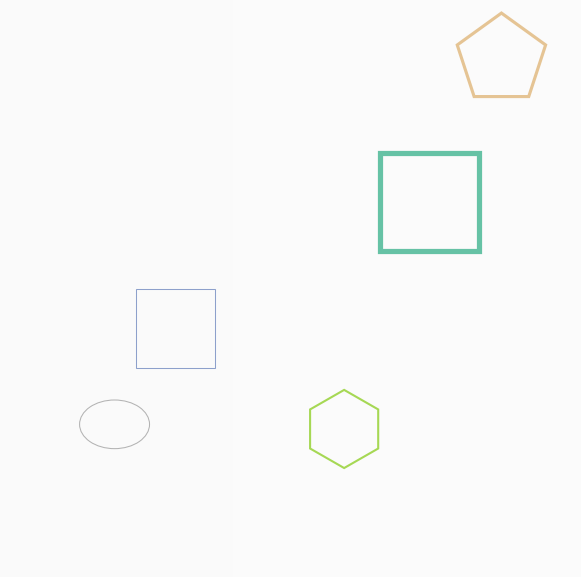[{"shape": "square", "thickness": 2.5, "radius": 0.42, "center": [0.739, 0.65]}, {"shape": "square", "thickness": 0.5, "radius": 0.34, "center": [0.302, 0.43]}, {"shape": "hexagon", "thickness": 1, "radius": 0.34, "center": [0.592, 0.256]}, {"shape": "pentagon", "thickness": 1.5, "radius": 0.4, "center": [0.863, 0.897]}, {"shape": "oval", "thickness": 0.5, "radius": 0.3, "center": [0.197, 0.264]}]